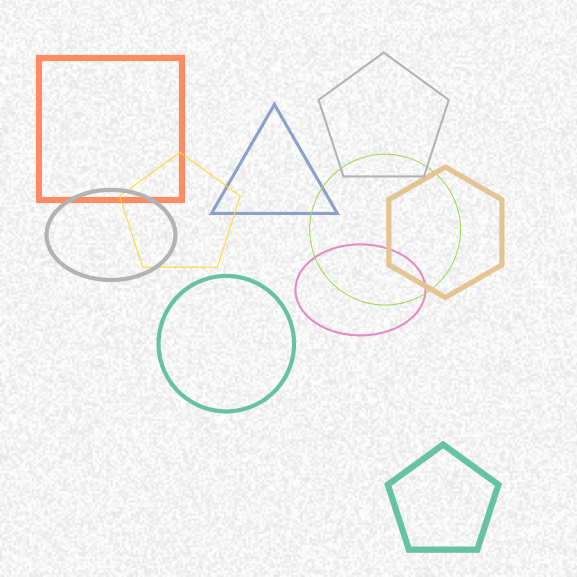[{"shape": "pentagon", "thickness": 3, "radius": 0.5, "center": [0.767, 0.129]}, {"shape": "circle", "thickness": 2, "radius": 0.59, "center": [0.392, 0.404]}, {"shape": "square", "thickness": 3, "radius": 0.62, "center": [0.191, 0.776]}, {"shape": "triangle", "thickness": 1.5, "radius": 0.63, "center": [0.475, 0.692]}, {"shape": "oval", "thickness": 1, "radius": 0.56, "center": [0.624, 0.497]}, {"shape": "circle", "thickness": 0.5, "radius": 0.65, "center": [0.667, 0.602]}, {"shape": "pentagon", "thickness": 0.5, "radius": 0.55, "center": [0.312, 0.625]}, {"shape": "hexagon", "thickness": 2.5, "radius": 0.57, "center": [0.771, 0.597]}, {"shape": "oval", "thickness": 2, "radius": 0.56, "center": [0.192, 0.592]}, {"shape": "pentagon", "thickness": 1, "radius": 0.59, "center": [0.664, 0.79]}]